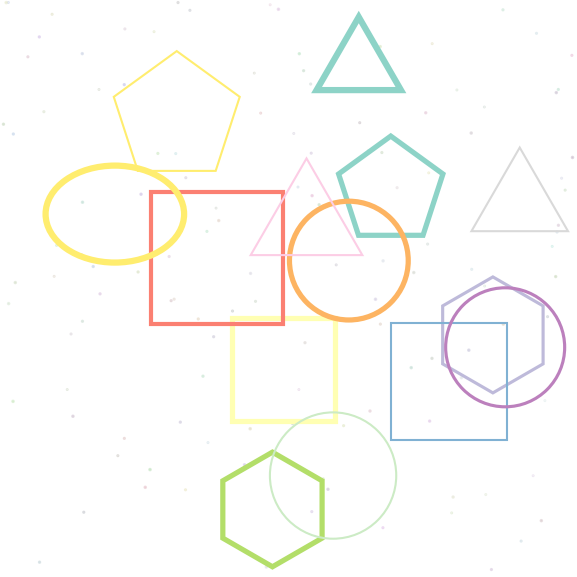[{"shape": "pentagon", "thickness": 2.5, "radius": 0.47, "center": [0.677, 0.669]}, {"shape": "triangle", "thickness": 3, "radius": 0.42, "center": [0.621, 0.885]}, {"shape": "square", "thickness": 2.5, "radius": 0.44, "center": [0.49, 0.359]}, {"shape": "hexagon", "thickness": 1.5, "radius": 0.5, "center": [0.853, 0.419]}, {"shape": "square", "thickness": 2, "radius": 0.57, "center": [0.376, 0.553]}, {"shape": "square", "thickness": 1, "radius": 0.51, "center": [0.777, 0.338]}, {"shape": "circle", "thickness": 2.5, "radius": 0.51, "center": [0.604, 0.548]}, {"shape": "hexagon", "thickness": 2.5, "radius": 0.5, "center": [0.472, 0.117]}, {"shape": "triangle", "thickness": 1, "radius": 0.56, "center": [0.531, 0.613]}, {"shape": "triangle", "thickness": 1, "radius": 0.48, "center": [0.9, 0.647]}, {"shape": "circle", "thickness": 1.5, "radius": 0.52, "center": [0.875, 0.398]}, {"shape": "circle", "thickness": 1, "radius": 0.55, "center": [0.577, 0.176]}, {"shape": "oval", "thickness": 3, "radius": 0.6, "center": [0.199, 0.628]}, {"shape": "pentagon", "thickness": 1, "radius": 0.57, "center": [0.306, 0.796]}]